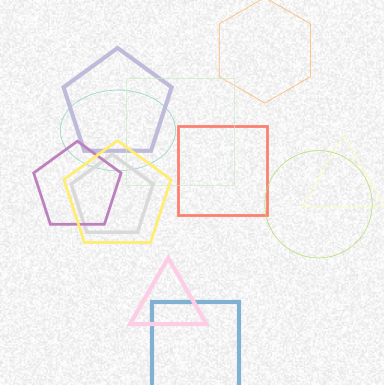[{"shape": "oval", "thickness": 0.5, "radius": 0.75, "center": [0.306, 0.661]}, {"shape": "triangle", "thickness": 0.5, "radius": 0.62, "center": [0.893, 0.525]}, {"shape": "pentagon", "thickness": 3, "radius": 0.74, "center": [0.305, 0.728]}, {"shape": "square", "thickness": 2, "radius": 0.57, "center": [0.578, 0.557]}, {"shape": "square", "thickness": 3, "radius": 0.56, "center": [0.507, 0.102]}, {"shape": "hexagon", "thickness": 0.5, "radius": 0.68, "center": [0.688, 0.869]}, {"shape": "circle", "thickness": 0.5, "radius": 0.7, "center": [0.827, 0.469]}, {"shape": "triangle", "thickness": 3, "radius": 0.57, "center": [0.437, 0.216]}, {"shape": "pentagon", "thickness": 2.5, "radius": 0.56, "center": [0.291, 0.487]}, {"shape": "pentagon", "thickness": 2, "radius": 0.6, "center": [0.201, 0.514]}, {"shape": "square", "thickness": 0.5, "radius": 0.7, "center": [0.467, 0.657]}, {"shape": "pentagon", "thickness": 2, "radius": 0.73, "center": [0.305, 0.488]}]